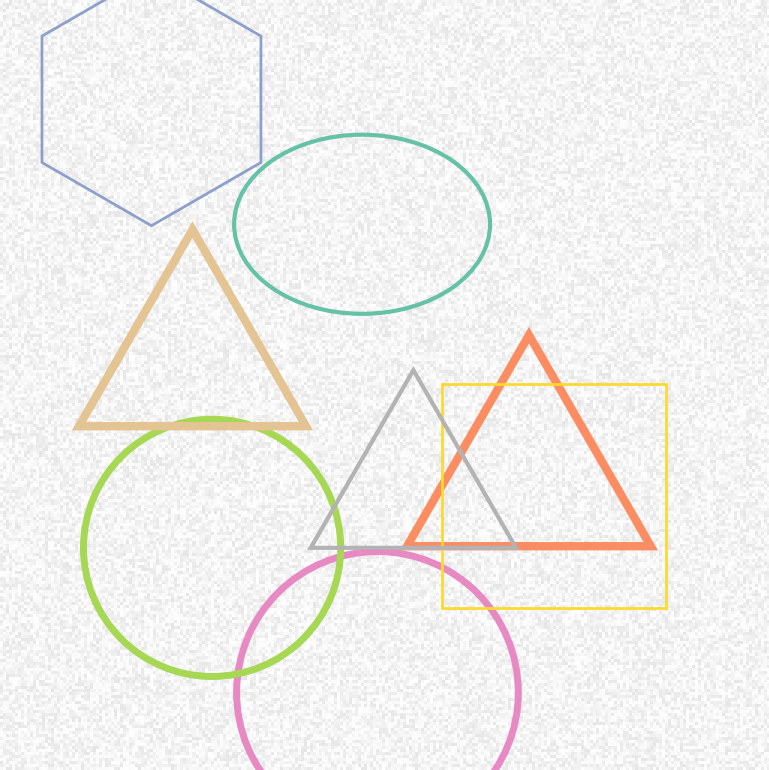[{"shape": "oval", "thickness": 1.5, "radius": 0.83, "center": [0.47, 0.709]}, {"shape": "triangle", "thickness": 3, "radius": 0.91, "center": [0.687, 0.382]}, {"shape": "hexagon", "thickness": 1, "radius": 0.82, "center": [0.197, 0.871]}, {"shape": "circle", "thickness": 2.5, "radius": 0.91, "center": [0.49, 0.101]}, {"shape": "circle", "thickness": 2.5, "radius": 0.84, "center": [0.275, 0.289]}, {"shape": "square", "thickness": 1, "radius": 0.73, "center": [0.719, 0.355]}, {"shape": "triangle", "thickness": 3, "radius": 0.85, "center": [0.25, 0.532]}, {"shape": "triangle", "thickness": 1.5, "radius": 0.77, "center": [0.537, 0.366]}]